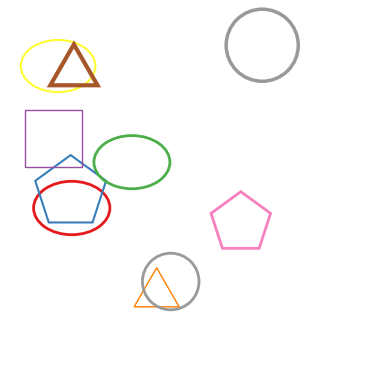[{"shape": "oval", "thickness": 2, "radius": 0.5, "center": [0.186, 0.46]}, {"shape": "pentagon", "thickness": 1.5, "radius": 0.48, "center": [0.184, 0.5]}, {"shape": "oval", "thickness": 2, "radius": 0.49, "center": [0.343, 0.579]}, {"shape": "square", "thickness": 1, "radius": 0.37, "center": [0.14, 0.64]}, {"shape": "triangle", "thickness": 1, "radius": 0.34, "center": [0.407, 0.237]}, {"shape": "oval", "thickness": 1.5, "radius": 0.48, "center": [0.151, 0.828]}, {"shape": "triangle", "thickness": 3, "radius": 0.35, "center": [0.192, 0.814]}, {"shape": "pentagon", "thickness": 2, "radius": 0.41, "center": [0.625, 0.421]}, {"shape": "circle", "thickness": 2, "radius": 0.37, "center": [0.443, 0.269]}, {"shape": "circle", "thickness": 2.5, "radius": 0.47, "center": [0.681, 0.883]}]